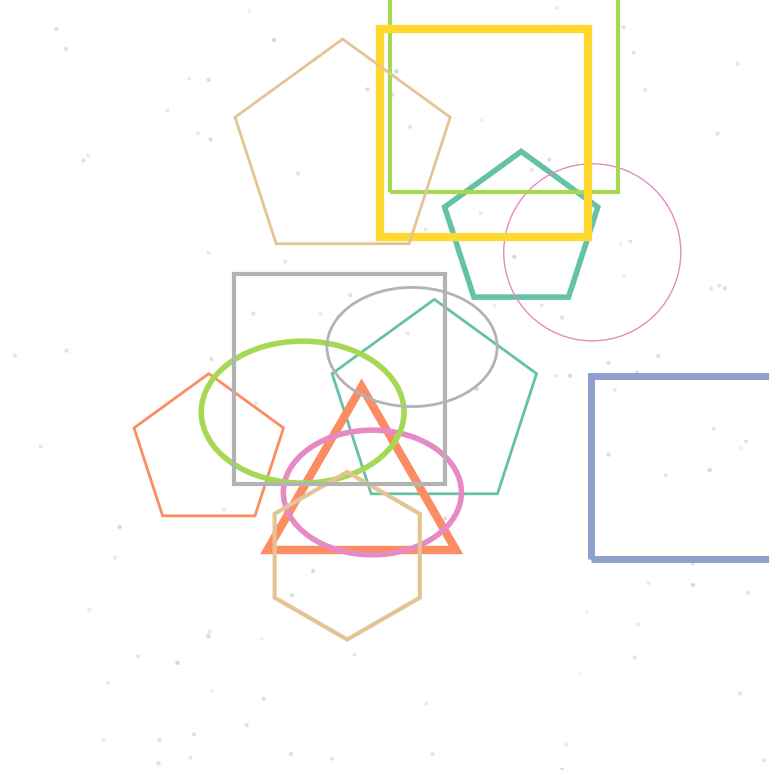[{"shape": "pentagon", "thickness": 1, "radius": 0.7, "center": [0.564, 0.472]}, {"shape": "pentagon", "thickness": 2, "radius": 0.52, "center": [0.677, 0.699]}, {"shape": "triangle", "thickness": 3, "radius": 0.71, "center": [0.47, 0.356]}, {"shape": "pentagon", "thickness": 1, "radius": 0.51, "center": [0.271, 0.413]}, {"shape": "square", "thickness": 2.5, "radius": 0.6, "center": [0.886, 0.393]}, {"shape": "circle", "thickness": 0.5, "radius": 0.58, "center": [0.769, 0.672]}, {"shape": "oval", "thickness": 2, "radius": 0.58, "center": [0.484, 0.36]}, {"shape": "square", "thickness": 1.5, "radius": 0.74, "center": [0.655, 0.899]}, {"shape": "oval", "thickness": 2, "radius": 0.66, "center": [0.393, 0.465]}, {"shape": "square", "thickness": 3, "radius": 0.68, "center": [0.628, 0.828]}, {"shape": "hexagon", "thickness": 1.5, "radius": 0.54, "center": [0.451, 0.278]}, {"shape": "pentagon", "thickness": 1, "radius": 0.73, "center": [0.445, 0.802]}, {"shape": "square", "thickness": 1.5, "radius": 0.68, "center": [0.441, 0.508]}, {"shape": "oval", "thickness": 1, "radius": 0.55, "center": [0.535, 0.549]}]